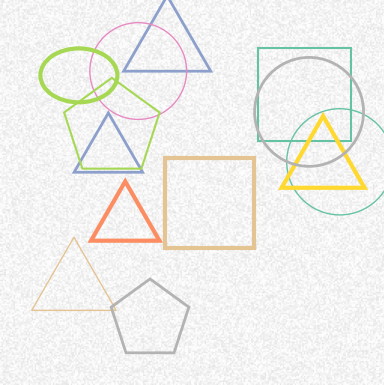[{"shape": "circle", "thickness": 1, "radius": 0.69, "center": [0.883, 0.58]}, {"shape": "square", "thickness": 1.5, "radius": 0.6, "center": [0.79, 0.754]}, {"shape": "triangle", "thickness": 3, "radius": 0.51, "center": [0.325, 0.426]}, {"shape": "triangle", "thickness": 2, "radius": 0.51, "center": [0.281, 0.604]}, {"shape": "triangle", "thickness": 2, "radius": 0.65, "center": [0.434, 0.88]}, {"shape": "circle", "thickness": 1, "radius": 0.63, "center": [0.359, 0.815]}, {"shape": "pentagon", "thickness": 1.5, "radius": 0.65, "center": [0.291, 0.667]}, {"shape": "oval", "thickness": 3, "radius": 0.5, "center": [0.205, 0.804]}, {"shape": "triangle", "thickness": 3, "radius": 0.62, "center": [0.839, 0.574]}, {"shape": "square", "thickness": 3, "radius": 0.58, "center": [0.544, 0.473]}, {"shape": "triangle", "thickness": 1, "radius": 0.63, "center": [0.192, 0.257]}, {"shape": "circle", "thickness": 2, "radius": 0.71, "center": [0.803, 0.709]}, {"shape": "pentagon", "thickness": 2, "radius": 0.53, "center": [0.39, 0.169]}]